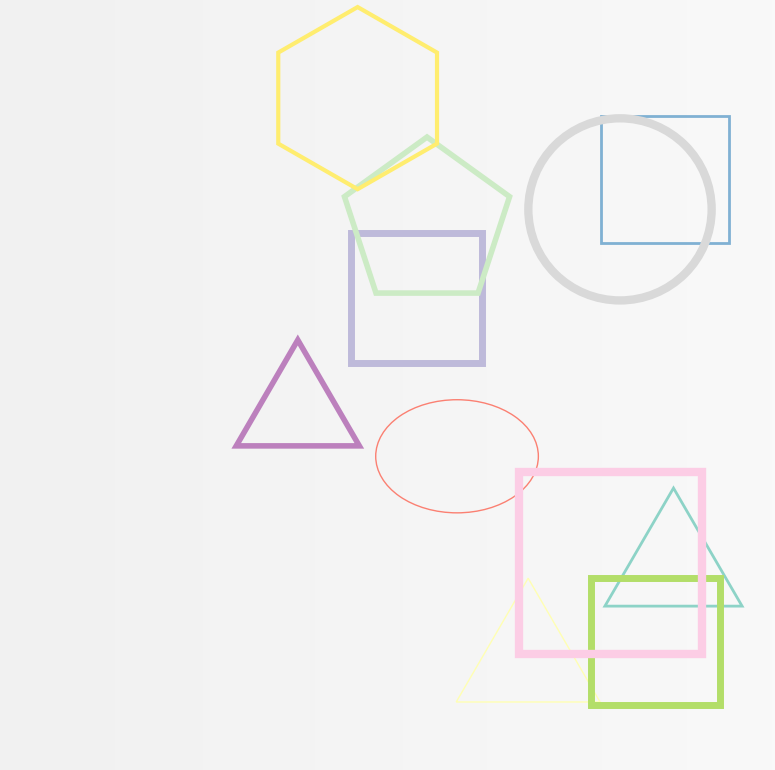[{"shape": "triangle", "thickness": 1, "radius": 0.51, "center": [0.869, 0.264]}, {"shape": "triangle", "thickness": 0.5, "radius": 0.54, "center": [0.681, 0.142]}, {"shape": "square", "thickness": 2.5, "radius": 0.42, "center": [0.538, 0.613]}, {"shape": "oval", "thickness": 0.5, "radius": 0.52, "center": [0.59, 0.407]}, {"shape": "square", "thickness": 1, "radius": 0.41, "center": [0.858, 0.767]}, {"shape": "square", "thickness": 2.5, "radius": 0.41, "center": [0.846, 0.167]}, {"shape": "square", "thickness": 3, "radius": 0.59, "center": [0.788, 0.269]}, {"shape": "circle", "thickness": 3, "radius": 0.59, "center": [0.8, 0.728]}, {"shape": "triangle", "thickness": 2, "radius": 0.46, "center": [0.384, 0.467]}, {"shape": "pentagon", "thickness": 2, "radius": 0.56, "center": [0.551, 0.71]}, {"shape": "hexagon", "thickness": 1.5, "radius": 0.59, "center": [0.461, 0.873]}]